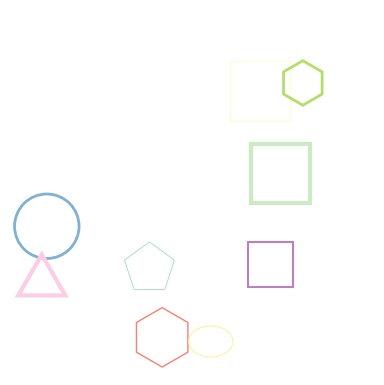[{"shape": "pentagon", "thickness": 0.5, "radius": 0.34, "center": [0.388, 0.303]}, {"shape": "square", "thickness": 0.5, "radius": 0.39, "center": [0.675, 0.763]}, {"shape": "hexagon", "thickness": 1, "radius": 0.39, "center": [0.421, 0.124]}, {"shape": "circle", "thickness": 2, "radius": 0.42, "center": [0.122, 0.412]}, {"shape": "hexagon", "thickness": 2, "radius": 0.29, "center": [0.787, 0.785]}, {"shape": "triangle", "thickness": 3, "radius": 0.35, "center": [0.109, 0.268]}, {"shape": "square", "thickness": 1.5, "radius": 0.29, "center": [0.701, 0.312]}, {"shape": "square", "thickness": 3, "radius": 0.38, "center": [0.729, 0.55]}, {"shape": "oval", "thickness": 0.5, "radius": 0.29, "center": [0.547, 0.113]}]